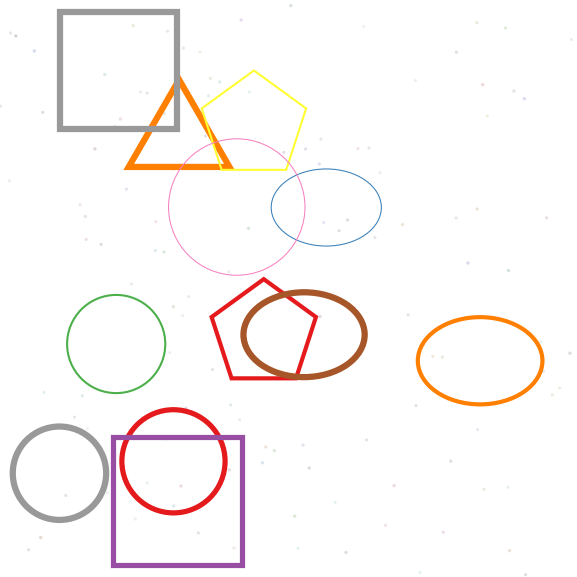[{"shape": "pentagon", "thickness": 2, "radius": 0.47, "center": [0.457, 0.421]}, {"shape": "circle", "thickness": 2.5, "radius": 0.45, "center": [0.3, 0.2]}, {"shape": "oval", "thickness": 0.5, "radius": 0.48, "center": [0.565, 0.64]}, {"shape": "circle", "thickness": 1, "radius": 0.42, "center": [0.201, 0.403]}, {"shape": "square", "thickness": 2.5, "radius": 0.56, "center": [0.308, 0.132]}, {"shape": "oval", "thickness": 2, "radius": 0.54, "center": [0.831, 0.374]}, {"shape": "triangle", "thickness": 3, "radius": 0.5, "center": [0.31, 0.76]}, {"shape": "pentagon", "thickness": 1, "radius": 0.48, "center": [0.44, 0.782]}, {"shape": "oval", "thickness": 3, "radius": 0.52, "center": [0.527, 0.42]}, {"shape": "circle", "thickness": 0.5, "radius": 0.59, "center": [0.41, 0.641]}, {"shape": "circle", "thickness": 3, "radius": 0.4, "center": [0.103, 0.18]}, {"shape": "square", "thickness": 3, "radius": 0.51, "center": [0.206, 0.877]}]